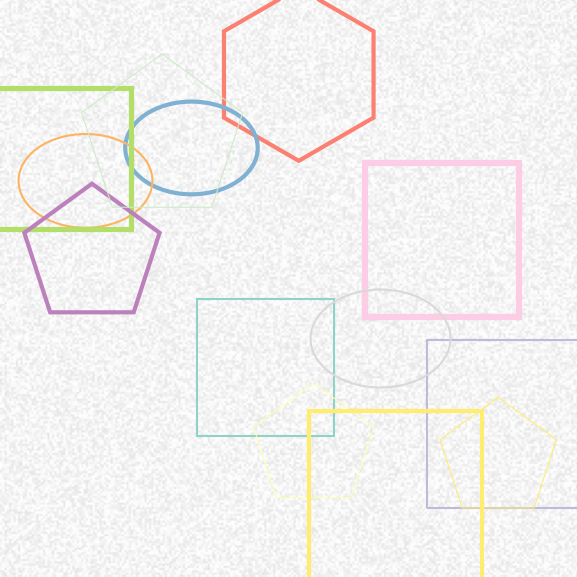[{"shape": "square", "thickness": 1, "radius": 0.59, "center": [0.459, 0.363]}, {"shape": "pentagon", "thickness": 0.5, "radius": 0.55, "center": [0.543, 0.226]}, {"shape": "square", "thickness": 1, "radius": 0.73, "center": [0.886, 0.265]}, {"shape": "hexagon", "thickness": 2, "radius": 0.75, "center": [0.517, 0.87]}, {"shape": "oval", "thickness": 2, "radius": 0.57, "center": [0.332, 0.743]}, {"shape": "oval", "thickness": 1, "radius": 0.58, "center": [0.148, 0.686]}, {"shape": "square", "thickness": 2.5, "radius": 0.61, "center": [0.105, 0.725]}, {"shape": "square", "thickness": 3, "radius": 0.67, "center": [0.765, 0.584]}, {"shape": "oval", "thickness": 1, "radius": 0.61, "center": [0.659, 0.413]}, {"shape": "pentagon", "thickness": 2, "radius": 0.62, "center": [0.159, 0.558]}, {"shape": "pentagon", "thickness": 0.5, "radius": 0.73, "center": [0.281, 0.759]}, {"shape": "square", "thickness": 2, "radius": 0.75, "center": [0.685, 0.138]}, {"shape": "pentagon", "thickness": 0.5, "radius": 0.53, "center": [0.863, 0.205]}]